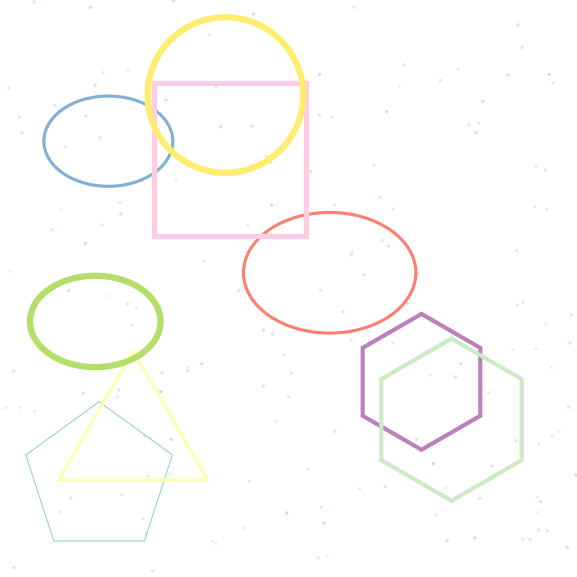[{"shape": "pentagon", "thickness": 0.5, "radius": 0.67, "center": [0.172, 0.17]}, {"shape": "triangle", "thickness": 1.5, "radius": 0.74, "center": [0.231, 0.243]}, {"shape": "oval", "thickness": 1.5, "radius": 0.75, "center": [0.571, 0.527]}, {"shape": "oval", "thickness": 1.5, "radius": 0.56, "center": [0.188, 0.755]}, {"shape": "oval", "thickness": 3, "radius": 0.57, "center": [0.165, 0.443]}, {"shape": "square", "thickness": 2.5, "radius": 0.66, "center": [0.399, 0.723]}, {"shape": "hexagon", "thickness": 2, "radius": 0.59, "center": [0.73, 0.338]}, {"shape": "hexagon", "thickness": 2, "radius": 0.7, "center": [0.782, 0.272]}, {"shape": "circle", "thickness": 3, "radius": 0.67, "center": [0.39, 0.835]}]